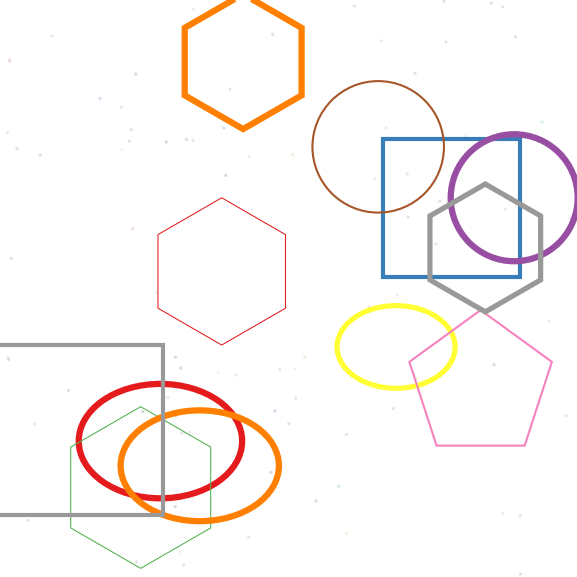[{"shape": "hexagon", "thickness": 0.5, "radius": 0.64, "center": [0.384, 0.529]}, {"shape": "oval", "thickness": 3, "radius": 0.71, "center": [0.278, 0.235]}, {"shape": "square", "thickness": 2, "radius": 0.6, "center": [0.782, 0.639]}, {"shape": "hexagon", "thickness": 0.5, "radius": 0.7, "center": [0.244, 0.155]}, {"shape": "circle", "thickness": 3, "radius": 0.55, "center": [0.89, 0.657]}, {"shape": "hexagon", "thickness": 3, "radius": 0.58, "center": [0.421, 0.892]}, {"shape": "oval", "thickness": 3, "radius": 0.69, "center": [0.346, 0.193]}, {"shape": "oval", "thickness": 2.5, "radius": 0.51, "center": [0.686, 0.398]}, {"shape": "circle", "thickness": 1, "radius": 0.57, "center": [0.655, 0.745]}, {"shape": "pentagon", "thickness": 1, "radius": 0.65, "center": [0.832, 0.332]}, {"shape": "hexagon", "thickness": 2.5, "radius": 0.55, "center": [0.84, 0.57]}, {"shape": "square", "thickness": 2, "radius": 0.74, "center": [0.135, 0.255]}]